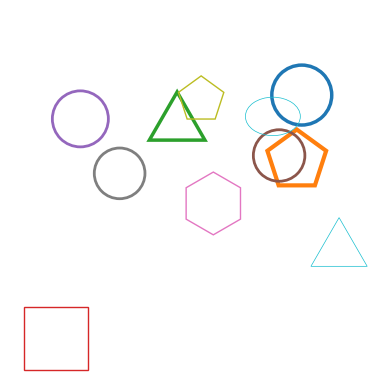[{"shape": "circle", "thickness": 2.5, "radius": 0.39, "center": [0.784, 0.753]}, {"shape": "pentagon", "thickness": 3, "radius": 0.4, "center": [0.771, 0.583]}, {"shape": "triangle", "thickness": 2.5, "radius": 0.42, "center": [0.46, 0.678]}, {"shape": "square", "thickness": 1, "radius": 0.41, "center": [0.146, 0.12]}, {"shape": "circle", "thickness": 2, "radius": 0.36, "center": [0.209, 0.691]}, {"shape": "circle", "thickness": 2, "radius": 0.33, "center": [0.725, 0.596]}, {"shape": "hexagon", "thickness": 1, "radius": 0.41, "center": [0.554, 0.472]}, {"shape": "circle", "thickness": 2, "radius": 0.33, "center": [0.311, 0.55]}, {"shape": "pentagon", "thickness": 1, "radius": 0.31, "center": [0.522, 0.741]}, {"shape": "triangle", "thickness": 0.5, "radius": 0.42, "center": [0.881, 0.35]}, {"shape": "oval", "thickness": 0.5, "radius": 0.36, "center": [0.709, 0.698]}]